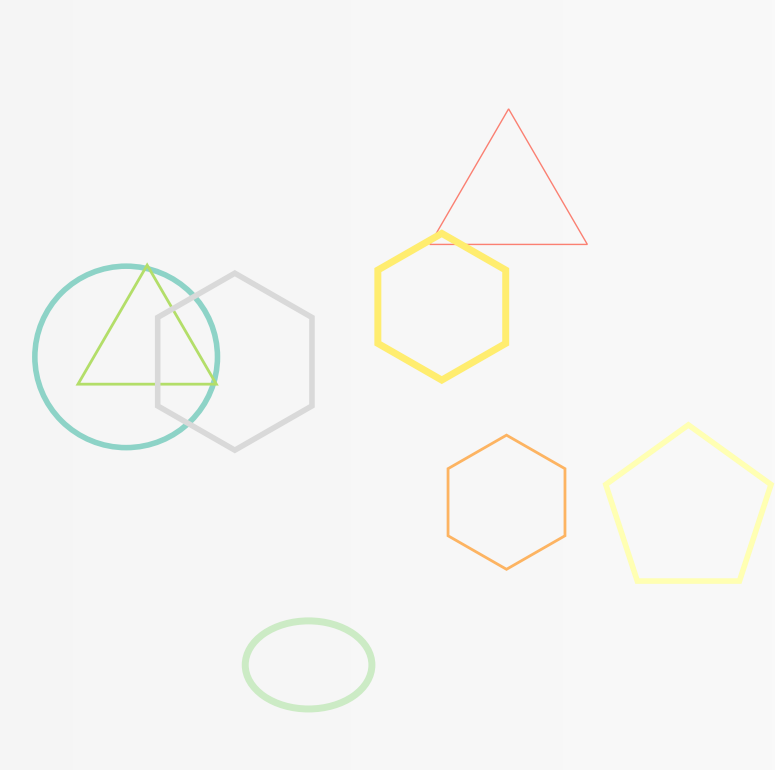[{"shape": "circle", "thickness": 2, "radius": 0.59, "center": [0.163, 0.536]}, {"shape": "pentagon", "thickness": 2, "radius": 0.56, "center": [0.888, 0.336]}, {"shape": "triangle", "thickness": 0.5, "radius": 0.59, "center": [0.656, 0.741]}, {"shape": "hexagon", "thickness": 1, "radius": 0.44, "center": [0.654, 0.348]}, {"shape": "triangle", "thickness": 1, "radius": 0.52, "center": [0.19, 0.553]}, {"shape": "hexagon", "thickness": 2, "radius": 0.57, "center": [0.303, 0.53]}, {"shape": "oval", "thickness": 2.5, "radius": 0.41, "center": [0.398, 0.136]}, {"shape": "hexagon", "thickness": 2.5, "radius": 0.48, "center": [0.57, 0.602]}]